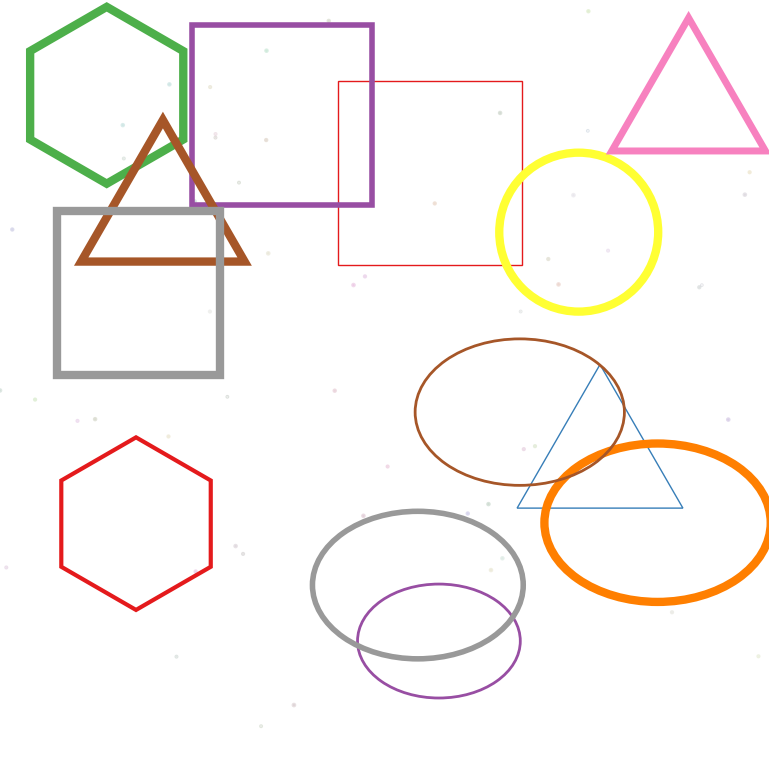[{"shape": "hexagon", "thickness": 1.5, "radius": 0.56, "center": [0.177, 0.32]}, {"shape": "square", "thickness": 0.5, "radius": 0.6, "center": [0.558, 0.775]}, {"shape": "triangle", "thickness": 0.5, "radius": 0.62, "center": [0.779, 0.402]}, {"shape": "hexagon", "thickness": 3, "radius": 0.57, "center": [0.139, 0.876]}, {"shape": "square", "thickness": 2, "radius": 0.59, "center": [0.366, 0.851]}, {"shape": "oval", "thickness": 1, "radius": 0.53, "center": [0.57, 0.167]}, {"shape": "oval", "thickness": 3, "radius": 0.73, "center": [0.854, 0.321]}, {"shape": "circle", "thickness": 3, "radius": 0.52, "center": [0.752, 0.699]}, {"shape": "triangle", "thickness": 3, "radius": 0.61, "center": [0.212, 0.722]}, {"shape": "oval", "thickness": 1, "radius": 0.68, "center": [0.675, 0.465]}, {"shape": "triangle", "thickness": 2.5, "radius": 0.58, "center": [0.894, 0.862]}, {"shape": "square", "thickness": 3, "radius": 0.53, "center": [0.18, 0.62]}, {"shape": "oval", "thickness": 2, "radius": 0.68, "center": [0.543, 0.24]}]